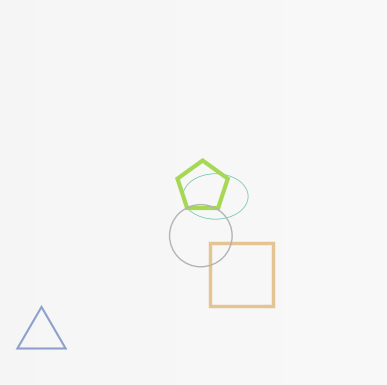[{"shape": "oval", "thickness": 0.5, "radius": 0.42, "center": [0.556, 0.49]}, {"shape": "triangle", "thickness": 1.5, "radius": 0.36, "center": [0.107, 0.131]}, {"shape": "pentagon", "thickness": 3, "radius": 0.34, "center": [0.523, 0.515]}, {"shape": "square", "thickness": 2.5, "radius": 0.41, "center": [0.623, 0.286]}, {"shape": "circle", "thickness": 1, "radius": 0.4, "center": [0.518, 0.388]}]